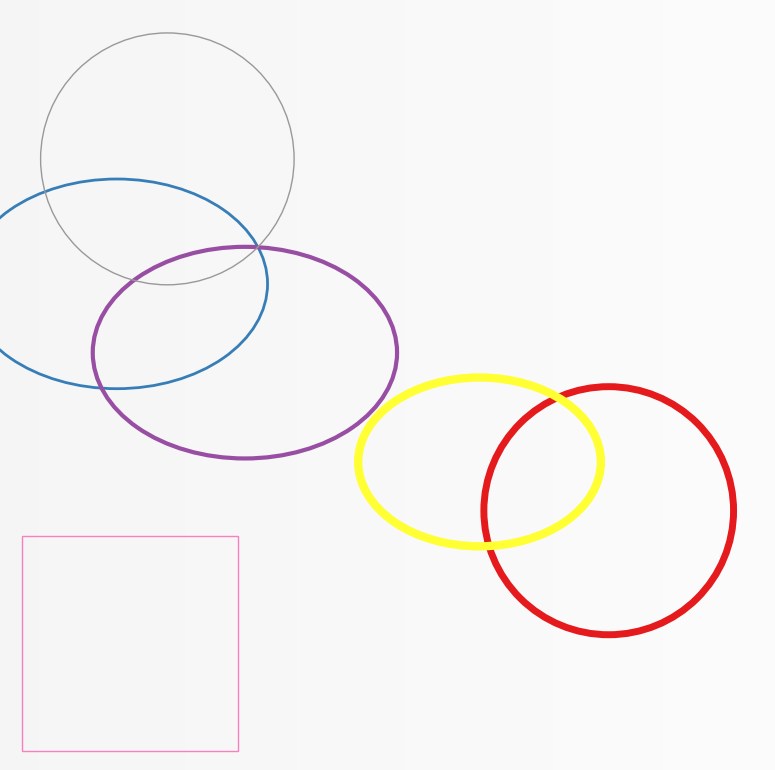[{"shape": "circle", "thickness": 2.5, "radius": 0.81, "center": [0.785, 0.337]}, {"shape": "oval", "thickness": 1, "radius": 0.97, "center": [0.151, 0.631]}, {"shape": "oval", "thickness": 1.5, "radius": 0.98, "center": [0.316, 0.542]}, {"shape": "oval", "thickness": 3, "radius": 0.78, "center": [0.619, 0.4]}, {"shape": "square", "thickness": 0.5, "radius": 0.7, "center": [0.167, 0.164]}, {"shape": "circle", "thickness": 0.5, "radius": 0.82, "center": [0.216, 0.794]}]